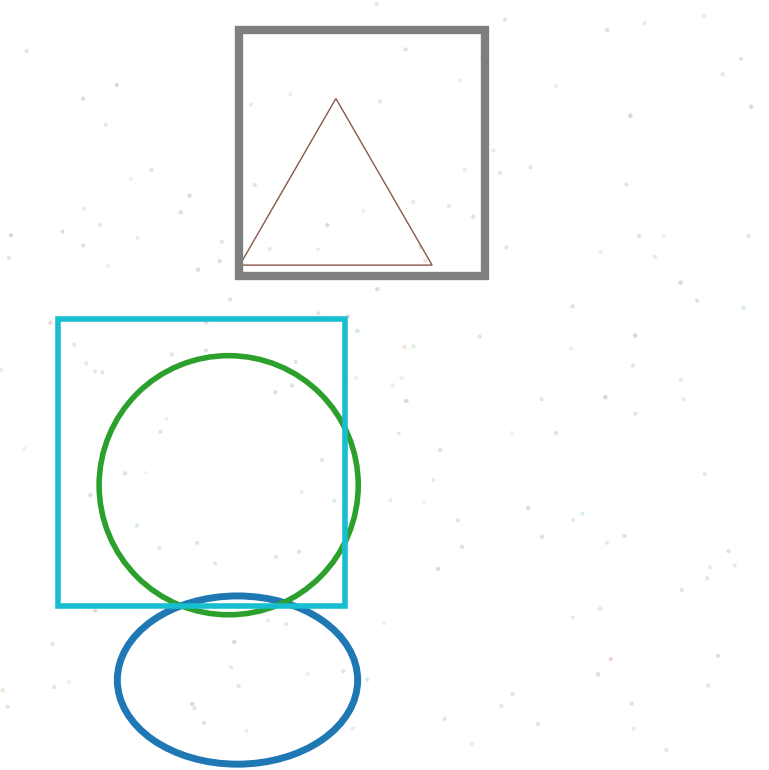[{"shape": "oval", "thickness": 2.5, "radius": 0.78, "center": [0.308, 0.117]}, {"shape": "circle", "thickness": 2, "radius": 0.84, "center": [0.297, 0.37]}, {"shape": "triangle", "thickness": 0.5, "radius": 0.72, "center": [0.436, 0.728]}, {"shape": "square", "thickness": 3, "radius": 0.8, "center": [0.47, 0.801]}, {"shape": "square", "thickness": 2, "radius": 0.93, "center": [0.261, 0.399]}]